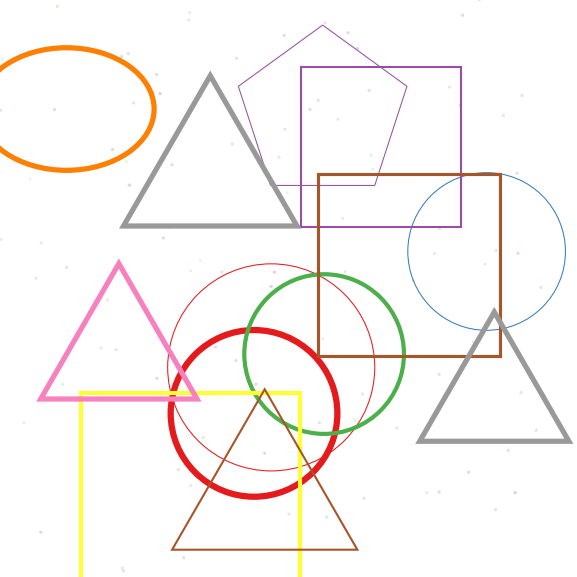[{"shape": "circle", "thickness": 0.5, "radius": 0.9, "center": [0.47, 0.363]}, {"shape": "circle", "thickness": 3, "radius": 0.72, "center": [0.44, 0.283]}, {"shape": "circle", "thickness": 0.5, "radius": 0.68, "center": [0.843, 0.564]}, {"shape": "circle", "thickness": 2, "radius": 0.69, "center": [0.561, 0.386]}, {"shape": "square", "thickness": 1, "radius": 0.69, "center": [0.659, 0.745]}, {"shape": "pentagon", "thickness": 0.5, "radius": 0.77, "center": [0.559, 0.802]}, {"shape": "oval", "thickness": 2.5, "radius": 0.76, "center": [0.115, 0.81]}, {"shape": "square", "thickness": 2, "radius": 0.95, "center": [0.33, 0.129]}, {"shape": "square", "thickness": 1.5, "radius": 0.79, "center": [0.708, 0.54]}, {"shape": "triangle", "thickness": 1, "radius": 0.93, "center": [0.458, 0.14]}, {"shape": "triangle", "thickness": 2.5, "radius": 0.78, "center": [0.206, 0.386]}, {"shape": "triangle", "thickness": 2.5, "radius": 0.75, "center": [0.856, 0.31]}, {"shape": "triangle", "thickness": 2.5, "radius": 0.87, "center": [0.364, 0.695]}]